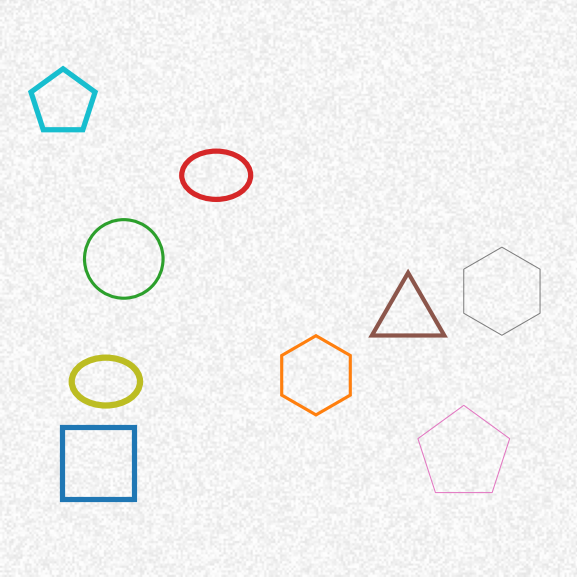[{"shape": "square", "thickness": 2.5, "radius": 0.31, "center": [0.17, 0.198]}, {"shape": "hexagon", "thickness": 1.5, "radius": 0.34, "center": [0.547, 0.349]}, {"shape": "circle", "thickness": 1.5, "radius": 0.34, "center": [0.214, 0.551]}, {"shape": "oval", "thickness": 2.5, "radius": 0.3, "center": [0.374, 0.696]}, {"shape": "triangle", "thickness": 2, "radius": 0.36, "center": [0.707, 0.454]}, {"shape": "pentagon", "thickness": 0.5, "radius": 0.42, "center": [0.803, 0.214]}, {"shape": "hexagon", "thickness": 0.5, "radius": 0.38, "center": [0.869, 0.495]}, {"shape": "oval", "thickness": 3, "radius": 0.3, "center": [0.183, 0.338]}, {"shape": "pentagon", "thickness": 2.5, "radius": 0.29, "center": [0.109, 0.822]}]